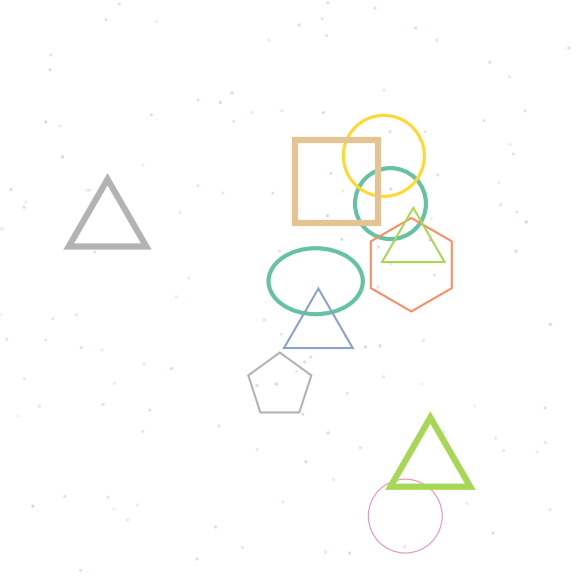[{"shape": "oval", "thickness": 2, "radius": 0.41, "center": [0.547, 0.512]}, {"shape": "circle", "thickness": 2, "radius": 0.31, "center": [0.676, 0.647]}, {"shape": "hexagon", "thickness": 1, "radius": 0.4, "center": [0.712, 0.541]}, {"shape": "triangle", "thickness": 1, "radius": 0.34, "center": [0.551, 0.431]}, {"shape": "circle", "thickness": 0.5, "radius": 0.32, "center": [0.702, 0.105]}, {"shape": "triangle", "thickness": 1, "radius": 0.31, "center": [0.716, 0.577]}, {"shape": "triangle", "thickness": 3, "radius": 0.4, "center": [0.745, 0.196]}, {"shape": "circle", "thickness": 1.5, "radius": 0.35, "center": [0.665, 0.729]}, {"shape": "square", "thickness": 3, "radius": 0.36, "center": [0.582, 0.685]}, {"shape": "pentagon", "thickness": 1, "radius": 0.29, "center": [0.485, 0.331]}, {"shape": "triangle", "thickness": 3, "radius": 0.39, "center": [0.186, 0.611]}]